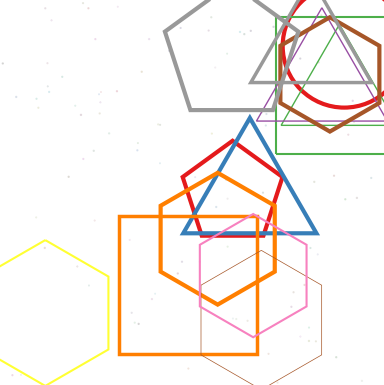[{"shape": "circle", "thickness": 3, "radius": 0.8, "center": [0.894, 0.88]}, {"shape": "pentagon", "thickness": 3, "radius": 0.68, "center": [0.604, 0.498]}, {"shape": "triangle", "thickness": 3, "radius": 1.0, "center": [0.649, 0.494]}, {"shape": "triangle", "thickness": 1, "radius": 0.87, "center": [0.882, 0.762]}, {"shape": "square", "thickness": 1.5, "radius": 0.89, "center": [0.895, 0.778]}, {"shape": "triangle", "thickness": 1, "radius": 0.98, "center": [0.836, 0.784]}, {"shape": "square", "thickness": 2.5, "radius": 0.89, "center": [0.488, 0.26]}, {"shape": "hexagon", "thickness": 3, "radius": 0.86, "center": [0.565, 0.38]}, {"shape": "hexagon", "thickness": 1.5, "radius": 0.95, "center": [0.118, 0.187]}, {"shape": "hexagon", "thickness": 0.5, "radius": 0.9, "center": [0.679, 0.169]}, {"shape": "hexagon", "thickness": 3, "radius": 0.74, "center": [0.857, 0.807]}, {"shape": "hexagon", "thickness": 1.5, "radius": 0.8, "center": [0.658, 0.284]}, {"shape": "triangle", "thickness": 2.5, "radius": 0.91, "center": [0.808, 0.876]}, {"shape": "pentagon", "thickness": 3, "radius": 0.91, "center": [0.602, 0.862]}]